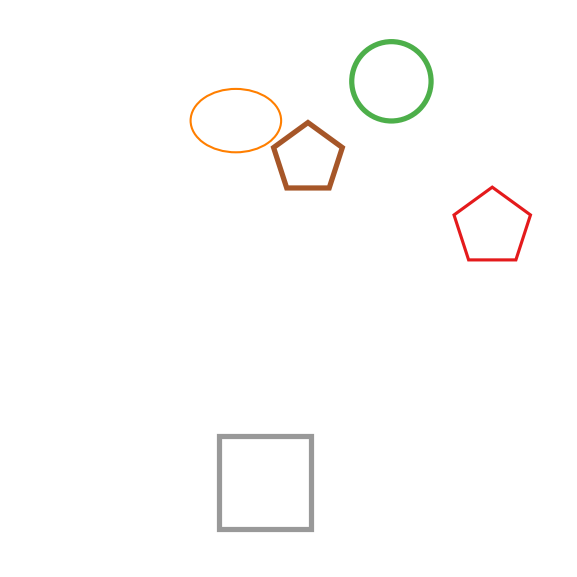[{"shape": "pentagon", "thickness": 1.5, "radius": 0.35, "center": [0.852, 0.605]}, {"shape": "circle", "thickness": 2.5, "radius": 0.34, "center": [0.678, 0.858]}, {"shape": "oval", "thickness": 1, "radius": 0.39, "center": [0.408, 0.79]}, {"shape": "pentagon", "thickness": 2.5, "radius": 0.31, "center": [0.533, 0.724]}, {"shape": "square", "thickness": 2.5, "radius": 0.4, "center": [0.459, 0.164]}]